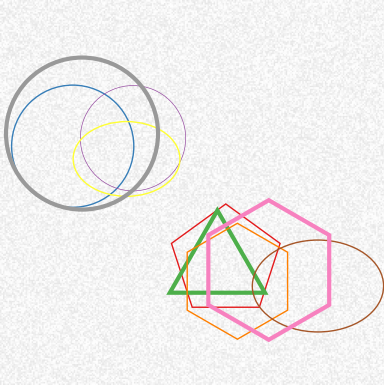[{"shape": "pentagon", "thickness": 1, "radius": 0.74, "center": [0.586, 0.322]}, {"shape": "circle", "thickness": 1, "radius": 0.79, "center": [0.189, 0.62]}, {"shape": "triangle", "thickness": 3, "radius": 0.71, "center": [0.565, 0.311]}, {"shape": "circle", "thickness": 0.5, "radius": 0.68, "center": [0.345, 0.641]}, {"shape": "hexagon", "thickness": 1, "radius": 0.75, "center": [0.617, 0.27]}, {"shape": "oval", "thickness": 1, "radius": 0.69, "center": [0.329, 0.587]}, {"shape": "oval", "thickness": 1, "radius": 0.85, "center": [0.826, 0.257]}, {"shape": "hexagon", "thickness": 3, "radius": 0.91, "center": [0.698, 0.299]}, {"shape": "circle", "thickness": 3, "radius": 0.99, "center": [0.213, 0.653]}]